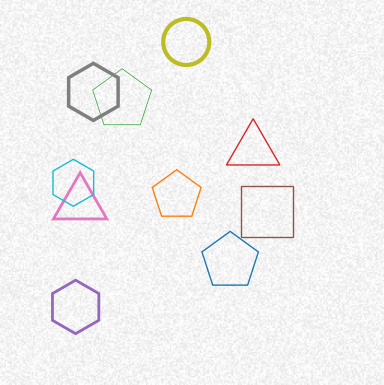[{"shape": "pentagon", "thickness": 1, "radius": 0.39, "center": [0.598, 0.322]}, {"shape": "pentagon", "thickness": 1, "radius": 0.33, "center": [0.459, 0.492]}, {"shape": "pentagon", "thickness": 0.5, "radius": 0.4, "center": [0.317, 0.741]}, {"shape": "triangle", "thickness": 1, "radius": 0.4, "center": [0.658, 0.612]}, {"shape": "hexagon", "thickness": 2, "radius": 0.35, "center": [0.196, 0.203]}, {"shape": "square", "thickness": 1, "radius": 0.33, "center": [0.693, 0.451]}, {"shape": "triangle", "thickness": 2, "radius": 0.4, "center": [0.208, 0.471]}, {"shape": "hexagon", "thickness": 2.5, "radius": 0.37, "center": [0.243, 0.761]}, {"shape": "circle", "thickness": 3, "radius": 0.3, "center": [0.484, 0.891]}, {"shape": "hexagon", "thickness": 1, "radius": 0.3, "center": [0.19, 0.525]}]